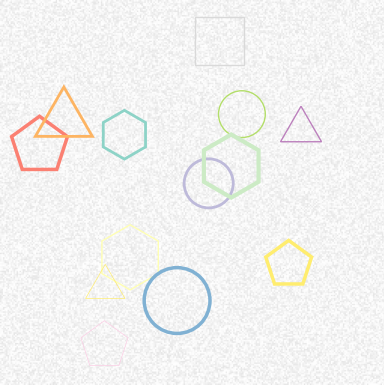[{"shape": "hexagon", "thickness": 2, "radius": 0.32, "center": [0.323, 0.65]}, {"shape": "hexagon", "thickness": 1, "radius": 0.42, "center": [0.338, 0.332]}, {"shape": "circle", "thickness": 2, "radius": 0.32, "center": [0.542, 0.524]}, {"shape": "pentagon", "thickness": 2.5, "radius": 0.38, "center": [0.103, 0.622]}, {"shape": "circle", "thickness": 2.5, "radius": 0.43, "center": [0.46, 0.219]}, {"shape": "triangle", "thickness": 2, "radius": 0.43, "center": [0.166, 0.688]}, {"shape": "circle", "thickness": 1, "radius": 0.3, "center": [0.628, 0.704]}, {"shape": "pentagon", "thickness": 0.5, "radius": 0.32, "center": [0.271, 0.103]}, {"shape": "square", "thickness": 1, "radius": 0.31, "center": [0.57, 0.894]}, {"shape": "triangle", "thickness": 1, "radius": 0.31, "center": [0.782, 0.663]}, {"shape": "hexagon", "thickness": 3, "radius": 0.41, "center": [0.601, 0.569]}, {"shape": "pentagon", "thickness": 2.5, "radius": 0.31, "center": [0.75, 0.313]}, {"shape": "triangle", "thickness": 0.5, "radius": 0.3, "center": [0.273, 0.254]}]